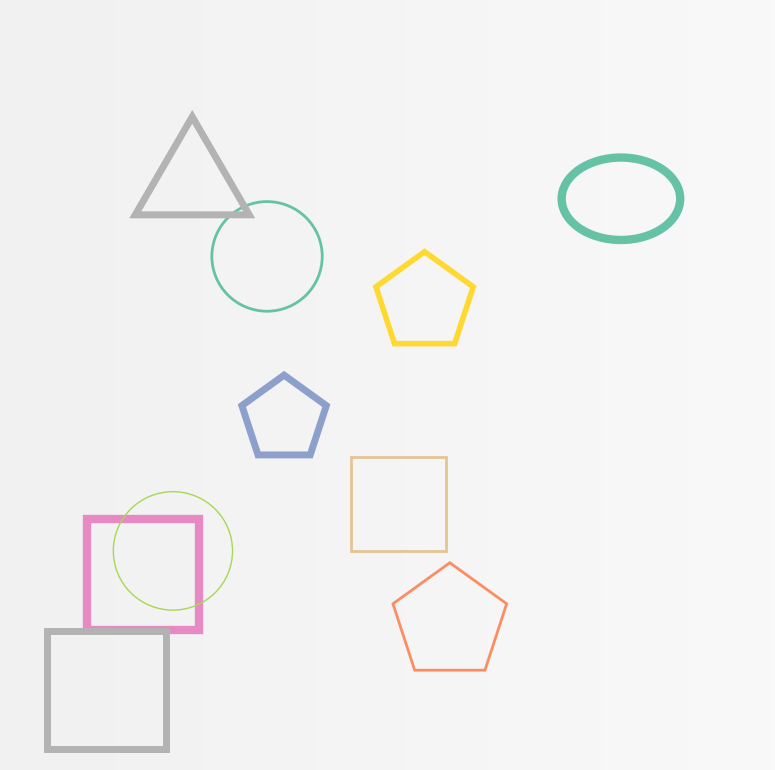[{"shape": "oval", "thickness": 3, "radius": 0.38, "center": [0.801, 0.742]}, {"shape": "circle", "thickness": 1, "radius": 0.36, "center": [0.345, 0.667]}, {"shape": "pentagon", "thickness": 1, "radius": 0.39, "center": [0.58, 0.192]}, {"shape": "pentagon", "thickness": 2.5, "radius": 0.29, "center": [0.367, 0.456]}, {"shape": "square", "thickness": 3, "radius": 0.36, "center": [0.184, 0.254]}, {"shape": "circle", "thickness": 0.5, "radius": 0.38, "center": [0.223, 0.285]}, {"shape": "pentagon", "thickness": 2, "radius": 0.33, "center": [0.548, 0.607]}, {"shape": "square", "thickness": 1, "radius": 0.31, "center": [0.514, 0.346]}, {"shape": "square", "thickness": 2.5, "radius": 0.38, "center": [0.138, 0.104]}, {"shape": "triangle", "thickness": 2.5, "radius": 0.42, "center": [0.248, 0.763]}]